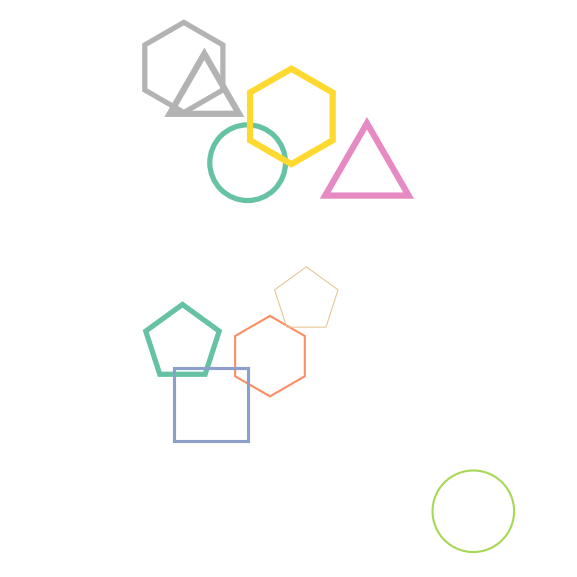[{"shape": "pentagon", "thickness": 2.5, "radius": 0.33, "center": [0.316, 0.405]}, {"shape": "circle", "thickness": 2.5, "radius": 0.33, "center": [0.429, 0.717]}, {"shape": "hexagon", "thickness": 1, "radius": 0.35, "center": [0.467, 0.382]}, {"shape": "square", "thickness": 1.5, "radius": 0.32, "center": [0.366, 0.299]}, {"shape": "triangle", "thickness": 3, "radius": 0.42, "center": [0.635, 0.702]}, {"shape": "circle", "thickness": 1, "radius": 0.35, "center": [0.82, 0.114]}, {"shape": "hexagon", "thickness": 3, "radius": 0.41, "center": [0.505, 0.798]}, {"shape": "pentagon", "thickness": 0.5, "radius": 0.29, "center": [0.53, 0.479]}, {"shape": "triangle", "thickness": 3, "radius": 0.35, "center": [0.354, 0.837]}, {"shape": "hexagon", "thickness": 2.5, "radius": 0.39, "center": [0.318, 0.882]}]